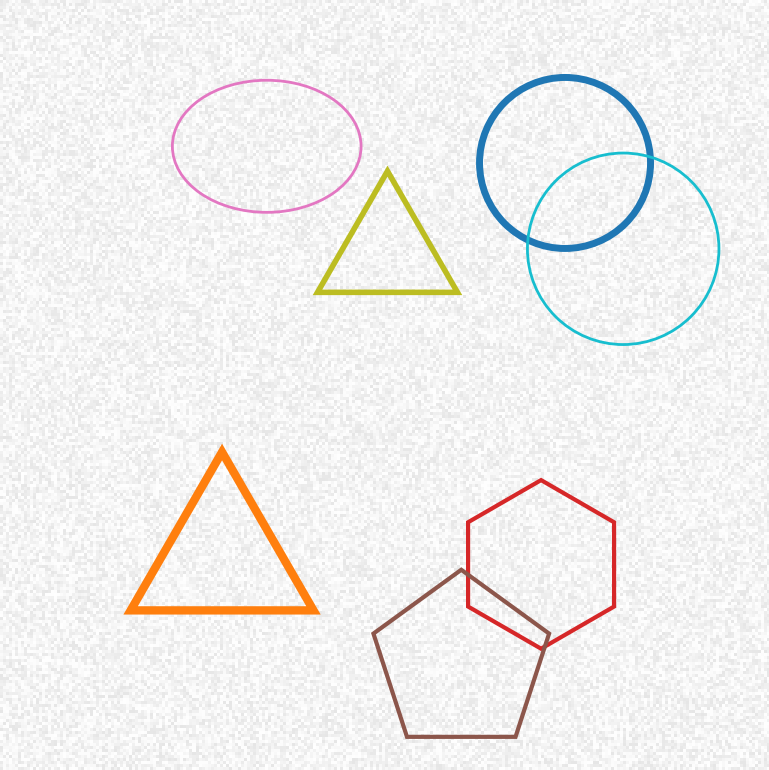[{"shape": "circle", "thickness": 2.5, "radius": 0.56, "center": [0.734, 0.788]}, {"shape": "triangle", "thickness": 3, "radius": 0.69, "center": [0.288, 0.276]}, {"shape": "hexagon", "thickness": 1.5, "radius": 0.55, "center": [0.703, 0.267]}, {"shape": "pentagon", "thickness": 1.5, "radius": 0.6, "center": [0.599, 0.14]}, {"shape": "oval", "thickness": 1, "radius": 0.61, "center": [0.346, 0.81]}, {"shape": "triangle", "thickness": 2, "radius": 0.52, "center": [0.503, 0.673]}, {"shape": "circle", "thickness": 1, "radius": 0.62, "center": [0.809, 0.677]}]